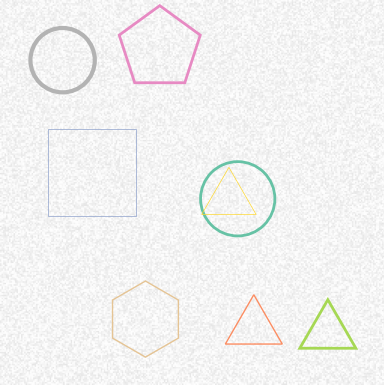[{"shape": "circle", "thickness": 2, "radius": 0.48, "center": [0.617, 0.484]}, {"shape": "triangle", "thickness": 1, "radius": 0.43, "center": [0.659, 0.149]}, {"shape": "square", "thickness": 0.5, "radius": 0.57, "center": [0.239, 0.552]}, {"shape": "pentagon", "thickness": 2, "radius": 0.55, "center": [0.415, 0.875]}, {"shape": "triangle", "thickness": 2, "radius": 0.42, "center": [0.852, 0.137]}, {"shape": "triangle", "thickness": 0.5, "radius": 0.41, "center": [0.595, 0.484]}, {"shape": "hexagon", "thickness": 1, "radius": 0.49, "center": [0.378, 0.171]}, {"shape": "circle", "thickness": 3, "radius": 0.42, "center": [0.163, 0.844]}]